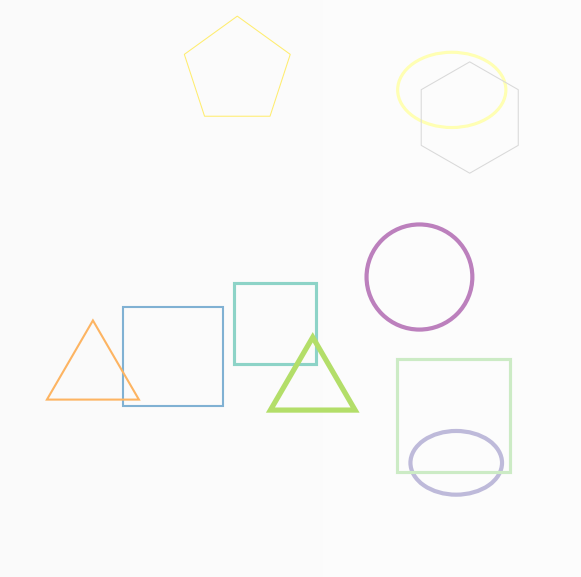[{"shape": "square", "thickness": 1.5, "radius": 0.35, "center": [0.474, 0.439]}, {"shape": "oval", "thickness": 1.5, "radius": 0.47, "center": [0.777, 0.843]}, {"shape": "oval", "thickness": 2, "radius": 0.39, "center": [0.785, 0.198]}, {"shape": "square", "thickness": 1, "radius": 0.43, "center": [0.298, 0.382]}, {"shape": "triangle", "thickness": 1, "radius": 0.46, "center": [0.16, 0.353]}, {"shape": "triangle", "thickness": 2.5, "radius": 0.42, "center": [0.538, 0.331]}, {"shape": "hexagon", "thickness": 0.5, "radius": 0.48, "center": [0.808, 0.796]}, {"shape": "circle", "thickness": 2, "radius": 0.46, "center": [0.722, 0.519]}, {"shape": "square", "thickness": 1.5, "radius": 0.49, "center": [0.78, 0.28]}, {"shape": "pentagon", "thickness": 0.5, "radius": 0.48, "center": [0.408, 0.875]}]